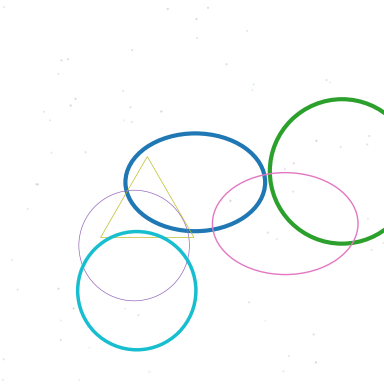[{"shape": "oval", "thickness": 3, "radius": 0.91, "center": [0.507, 0.527]}, {"shape": "circle", "thickness": 3, "radius": 0.94, "center": [0.888, 0.555]}, {"shape": "circle", "thickness": 0.5, "radius": 0.72, "center": [0.348, 0.362]}, {"shape": "oval", "thickness": 1, "radius": 0.95, "center": [0.741, 0.419]}, {"shape": "triangle", "thickness": 0.5, "radius": 0.7, "center": [0.383, 0.453]}, {"shape": "circle", "thickness": 2.5, "radius": 0.77, "center": [0.355, 0.245]}]